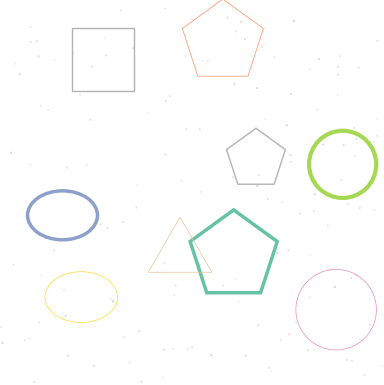[{"shape": "pentagon", "thickness": 2.5, "radius": 0.59, "center": [0.607, 0.336]}, {"shape": "pentagon", "thickness": 0.5, "radius": 0.55, "center": [0.579, 0.892]}, {"shape": "oval", "thickness": 2.5, "radius": 0.45, "center": [0.162, 0.441]}, {"shape": "circle", "thickness": 0.5, "radius": 0.52, "center": [0.873, 0.196]}, {"shape": "circle", "thickness": 3, "radius": 0.44, "center": [0.89, 0.573]}, {"shape": "oval", "thickness": 0.5, "radius": 0.47, "center": [0.211, 0.228]}, {"shape": "triangle", "thickness": 0.5, "radius": 0.48, "center": [0.468, 0.341]}, {"shape": "square", "thickness": 1, "radius": 0.41, "center": [0.267, 0.846]}, {"shape": "pentagon", "thickness": 1, "radius": 0.4, "center": [0.665, 0.587]}]